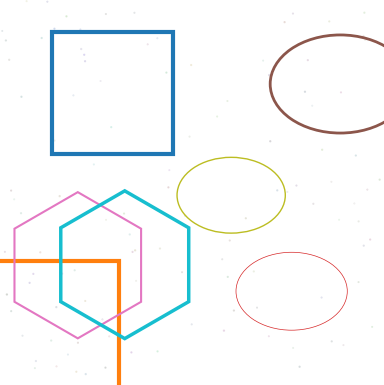[{"shape": "square", "thickness": 3, "radius": 0.79, "center": [0.292, 0.758]}, {"shape": "square", "thickness": 3, "radius": 0.82, "center": [0.146, 0.158]}, {"shape": "oval", "thickness": 0.5, "radius": 0.72, "center": [0.758, 0.244]}, {"shape": "oval", "thickness": 2, "radius": 0.91, "center": [0.884, 0.782]}, {"shape": "hexagon", "thickness": 1.5, "radius": 0.95, "center": [0.202, 0.311]}, {"shape": "oval", "thickness": 1, "radius": 0.7, "center": [0.6, 0.493]}, {"shape": "hexagon", "thickness": 2.5, "radius": 0.96, "center": [0.324, 0.312]}]